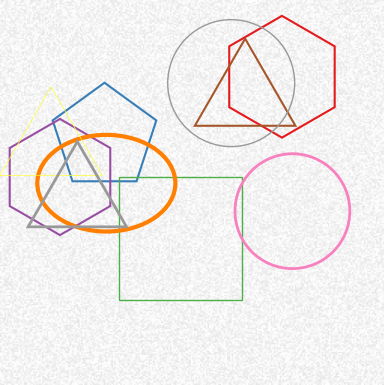[{"shape": "hexagon", "thickness": 1.5, "radius": 0.79, "center": [0.732, 0.801]}, {"shape": "pentagon", "thickness": 1.5, "radius": 0.71, "center": [0.271, 0.644]}, {"shape": "square", "thickness": 1, "radius": 0.8, "center": [0.469, 0.38]}, {"shape": "hexagon", "thickness": 1.5, "radius": 0.75, "center": [0.156, 0.54]}, {"shape": "oval", "thickness": 3, "radius": 0.9, "center": [0.276, 0.524]}, {"shape": "triangle", "thickness": 0.5, "radius": 0.77, "center": [0.133, 0.621]}, {"shape": "triangle", "thickness": 1.5, "radius": 0.75, "center": [0.637, 0.749]}, {"shape": "circle", "thickness": 2, "radius": 0.75, "center": [0.76, 0.451]}, {"shape": "triangle", "thickness": 2, "radius": 0.74, "center": [0.201, 0.485]}, {"shape": "circle", "thickness": 1, "radius": 0.82, "center": [0.6, 0.784]}]